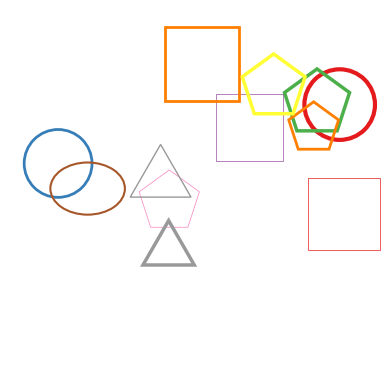[{"shape": "circle", "thickness": 3, "radius": 0.46, "center": [0.882, 0.728]}, {"shape": "square", "thickness": 0.5, "radius": 0.46, "center": [0.894, 0.444]}, {"shape": "circle", "thickness": 2, "radius": 0.44, "center": [0.151, 0.575]}, {"shape": "pentagon", "thickness": 2.5, "radius": 0.44, "center": [0.823, 0.732]}, {"shape": "square", "thickness": 0.5, "radius": 0.44, "center": [0.648, 0.669]}, {"shape": "square", "thickness": 2, "radius": 0.48, "center": [0.524, 0.834]}, {"shape": "pentagon", "thickness": 2, "radius": 0.34, "center": [0.815, 0.668]}, {"shape": "pentagon", "thickness": 2.5, "radius": 0.43, "center": [0.711, 0.774]}, {"shape": "oval", "thickness": 1.5, "radius": 0.48, "center": [0.228, 0.51]}, {"shape": "pentagon", "thickness": 0.5, "radius": 0.41, "center": [0.44, 0.476]}, {"shape": "triangle", "thickness": 2.5, "radius": 0.38, "center": [0.438, 0.35]}, {"shape": "triangle", "thickness": 1, "radius": 0.46, "center": [0.417, 0.534]}]